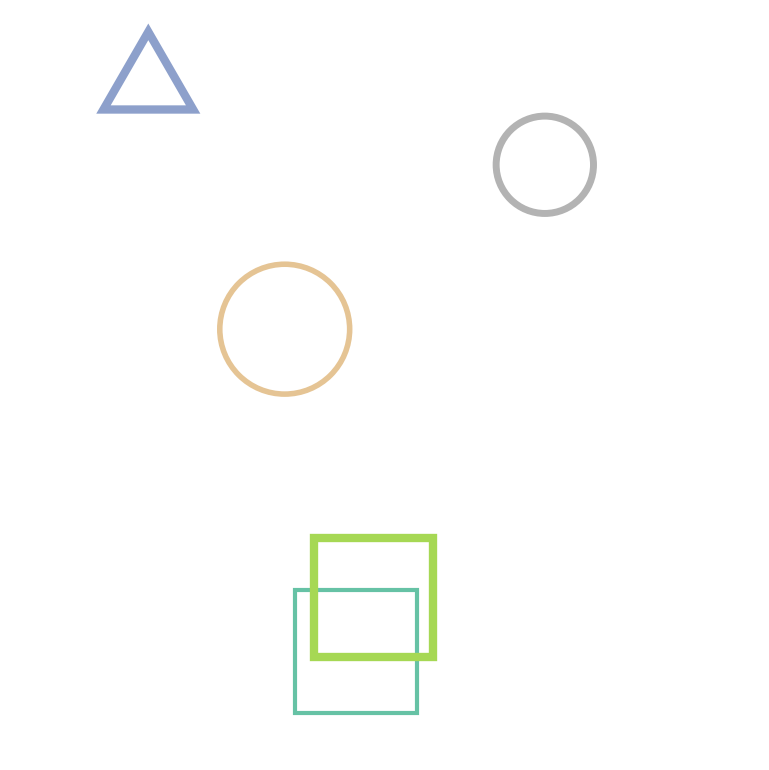[{"shape": "square", "thickness": 1.5, "radius": 0.4, "center": [0.463, 0.154]}, {"shape": "triangle", "thickness": 3, "radius": 0.34, "center": [0.193, 0.891]}, {"shape": "square", "thickness": 3, "radius": 0.39, "center": [0.485, 0.225]}, {"shape": "circle", "thickness": 2, "radius": 0.42, "center": [0.37, 0.573]}, {"shape": "circle", "thickness": 2.5, "radius": 0.32, "center": [0.708, 0.786]}]